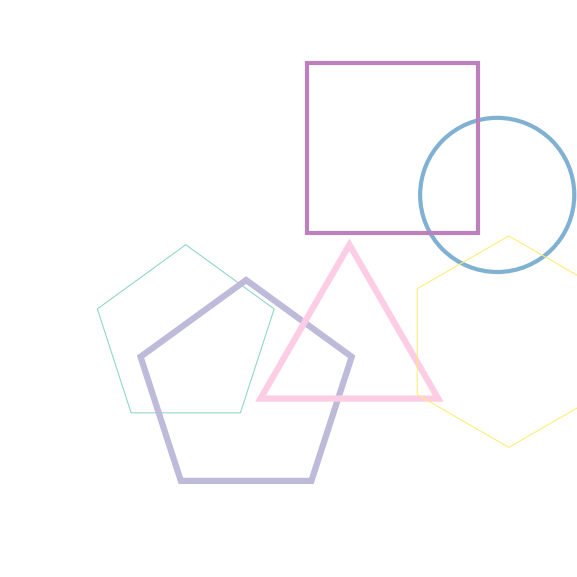[{"shape": "pentagon", "thickness": 0.5, "radius": 0.8, "center": [0.322, 0.414]}, {"shape": "pentagon", "thickness": 3, "radius": 0.96, "center": [0.426, 0.322]}, {"shape": "circle", "thickness": 2, "radius": 0.67, "center": [0.861, 0.662]}, {"shape": "triangle", "thickness": 3, "radius": 0.89, "center": [0.605, 0.398]}, {"shape": "square", "thickness": 2, "radius": 0.74, "center": [0.68, 0.743]}, {"shape": "hexagon", "thickness": 0.5, "radius": 0.92, "center": [0.881, 0.408]}]